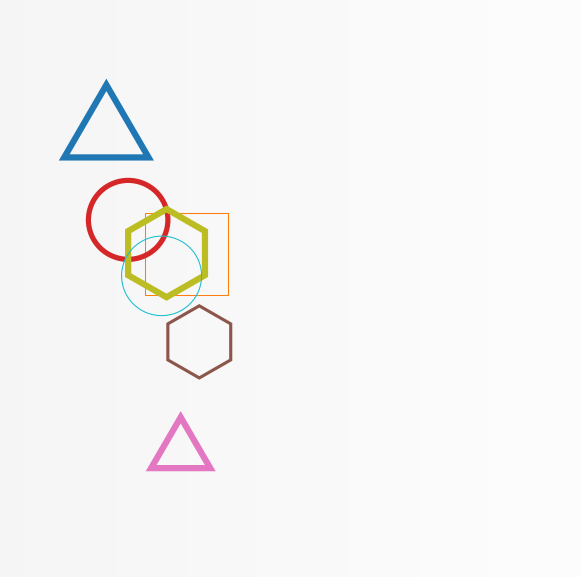[{"shape": "triangle", "thickness": 3, "radius": 0.42, "center": [0.183, 0.768]}, {"shape": "square", "thickness": 0.5, "radius": 0.36, "center": [0.321, 0.559]}, {"shape": "circle", "thickness": 2.5, "radius": 0.34, "center": [0.22, 0.618]}, {"shape": "hexagon", "thickness": 1.5, "radius": 0.31, "center": [0.343, 0.407]}, {"shape": "triangle", "thickness": 3, "radius": 0.29, "center": [0.311, 0.218]}, {"shape": "hexagon", "thickness": 3, "radius": 0.38, "center": [0.287, 0.561]}, {"shape": "circle", "thickness": 0.5, "radius": 0.34, "center": [0.278, 0.521]}]